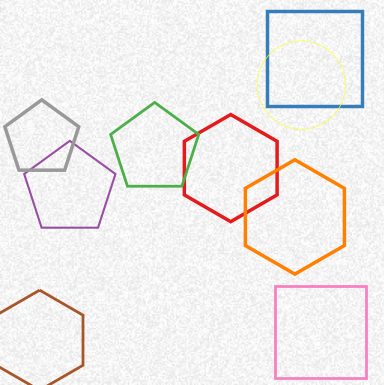[{"shape": "hexagon", "thickness": 2.5, "radius": 0.7, "center": [0.599, 0.563]}, {"shape": "square", "thickness": 2.5, "radius": 0.62, "center": [0.818, 0.849]}, {"shape": "pentagon", "thickness": 2, "radius": 0.6, "center": [0.402, 0.614]}, {"shape": "pentagon", "thickness": 1.5, "radius": 0.62, "center": [0.181, 0.509]}, {"shape": "hexagon", "thickness": 2.5, "radius": 0.74, "center": [0.766, 0.437]}, {"shape": "circle", "thickness": 0.5, "radius": 0.57, "center": [0.783, 0.779]}, {"shape": "hexagon", "thickness": 2, "radius": 0.65, "center": [0.103, 0.116]}, {"shape": "square", "thickness": 2, "radius": 0.59, "center": [0.833, 0.138]}, {"shape": "pentagon", "thickness": 2.5, "radius": 0.5, "center": [0.109, 0.64]}]